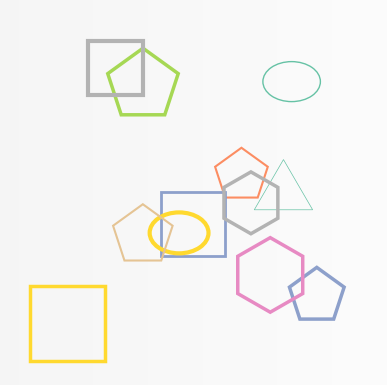[{"shape": "triangle", "thickness": 0.5, "radius": 0.43, "center": [0.732, 0.499]}, {"shape": "oval", "thickness": 1, "radius": 0.37, "center": [0.753, 0.788]}, {"shape": "pentagon", "thickness": 1.5, "radius": 0.36, "center": [0.623, 0.545]}, {"shape": "pentagon", "thickness": 2.5, "radius": 0.37, "center": [0.818, 0.231]}, {"shape": "square", "thickness": 2, "radius": 0.42, "center": [0.498, 0.417]}, {"shape": "hexagon", "thickness": 2.5, "radius": 0.48, "center": [0.697, 0.286]}, {"shape": "pentagon", "thickness": 2.5, "radius": 0.48, "center": [0.369, 0.779]}, {"shape": "oval", "thickness": 3, "radius": 0.38, "center": [0.462, 0.395]}, {"shape": "square", "thickness": 2.5, "radius": 0.48, "center": [0.174, 0.16]}, {"shape": "pentagon", "thickness": 1.5, "radius": 0.4, "center": [0.369, 0.389]}, {"shape": "hexagon", "thickness": 2.5, "radius": 0.4, "center": [0.648, 0.473]}, {"shape": "square", "thickness": 3, "radius": 0.35, "center": [0.298, 0.823]}]